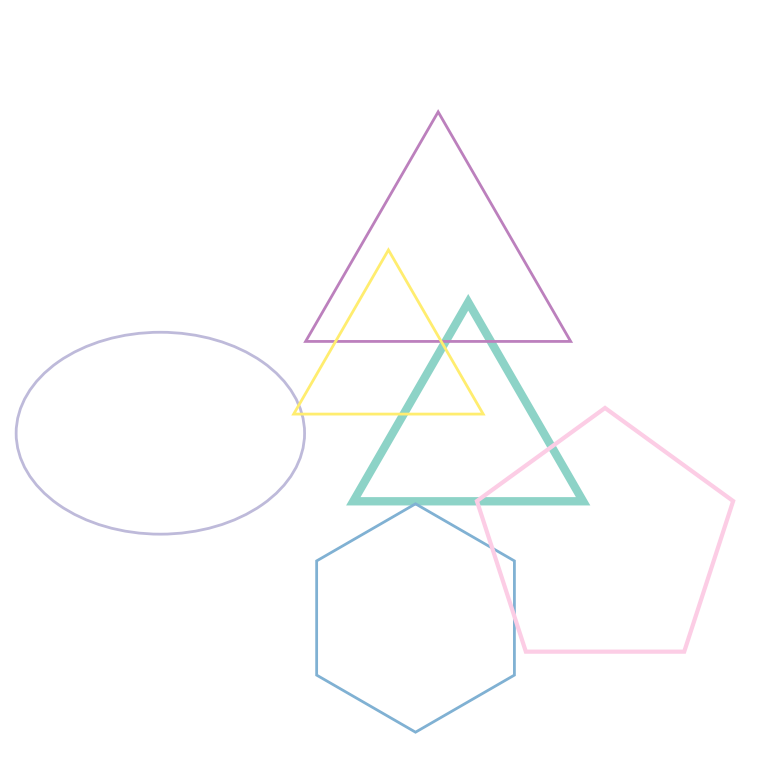[{"shape": "triangle", "thickness": 3, "radius": 0.86, "center": [0.608, 0.435]}, {"shape": "oval", "thickness": 1, "radius": 0.94, "center": [0.208, 0.437]}, {"shape": "hexagon", "thickness": 1, "radius": 0.74, "center": [0.54, 0.197]}, {"shape": "pentagon", "thickness": 1.5, "radius": 0.87, "center": [0.786, 0.295]}, {"shape": "triangle", "thickness": 1, "radius": 0.99, "center": [0.569, 0.656]}, {"shape": "triangle", "thickness": 1, "radius": 0.71, "center": [0.504, 0.533]}]